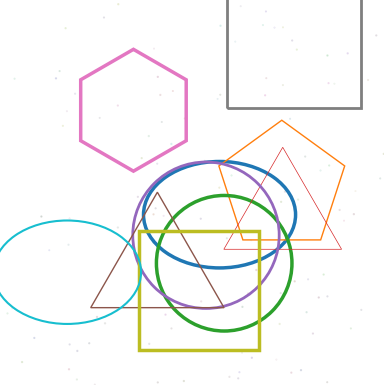[{"shape": "oval", "thickness": 2.5, "radius": 0.99, "center": [0.57, 0.442]}, {"shape": "pentagon", "thickness": 1, "radius": 0.86, "center": [0.732, 0.516]}, {"shape": "circle", "thickness": 2.5, "radius": 0.88, "center": [0.582, 0.316]}, {"shape": "triangle", "thickness": 0.5, "radius": 0.88, "center": [0.734, 0.441]}, {"shape": "circle", "thickness": 2, "radius": 0.95, "center": [0.535, 0.389]}, {"shape": "triangle", "thickness": 1, "radius": 1.0, "center": [0.409, 0.301]}, {"shape": "hexagon", "thickness": 2.5, "radius": 0.79, "center": [0.347, 0.714]}, {"shape": "square", "thickness": 2, "radius": 0.87, "center": [0.763, 0.894]}, {"shape": "square", "thickness": 2.5, "radius": 0.78, "center": [0.517, 0.246]}, {"shape": "oval", "thickness": 1.5, "radius": 0.96, "center": [0.174, 0.293]}]